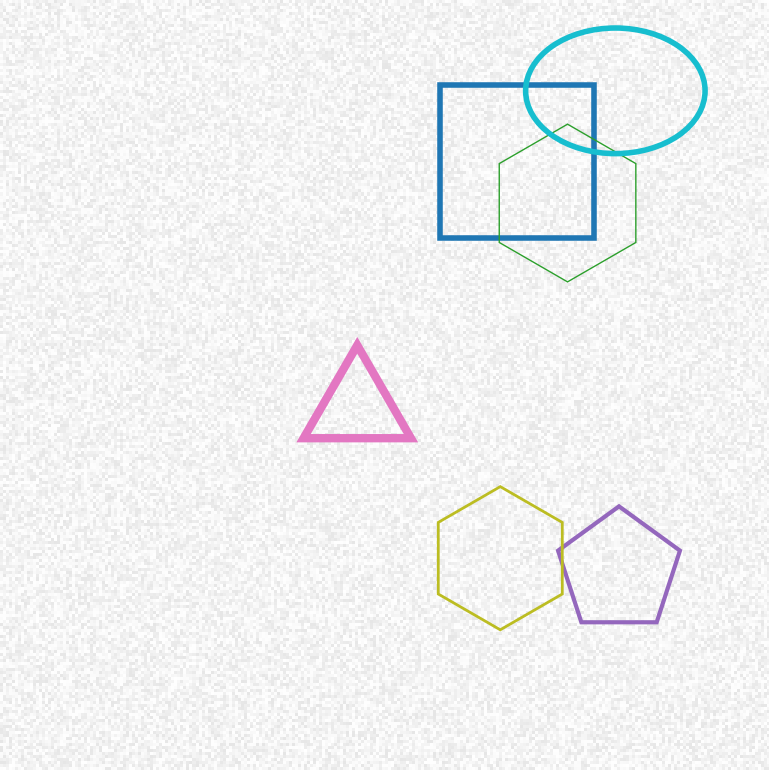[{"shape": "square", "thickness": 2, "radius": 0.5, "center": [0.671, 0.79]}, {"shape": "hexagon", "thickness": 0.5, "radius": 0.51, "center": [0.737, 0.736]}, {"shape": "pentagon", "thickness": 1.5, "radius": 0.42, "center": [0.804, 0.259]}, {"shape": "triangle", "thickness": 3, "radius": 0.4, "center": [0.464, 0.471]}, {"shape": "hexagon", "thickness": 1, "radius": 0.46, "center": [0.65, 0.275]}, {"shape": "oval", "thickness": 2, "radius": 0.58, "center": [0.799, 0.882]}]